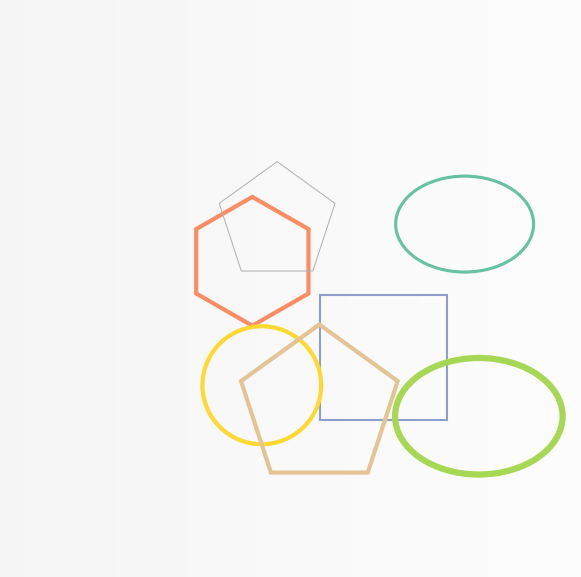[{"shape": "oval", "thickness": 1.5, "radius": 0.59, "center": [0.799, 0.611]}, {"shape": "hexagon", "thickness": 2, "radius": 0.56, "center": [0.434, 0.547]}, {"shape": "square", "thickness": 1, "radius": 0.54, "center": [0.66, 0.38]}, {"shape": "oval", "thickness": 3, "radius": 0.72, "center": [0.824, 0.278]}, {"shape": "circle", "thickness": 2, "radius": 0.51, "center": [0.45, 0.332]}, {"shape": "pentagon", "thickness": 2, "radius": 0.71, "center": [0.549, 0.295]}, {"shape": "pentagon", "thickness": 0.5, "radius": 0.52, "center": [0.477, 0.615]}]